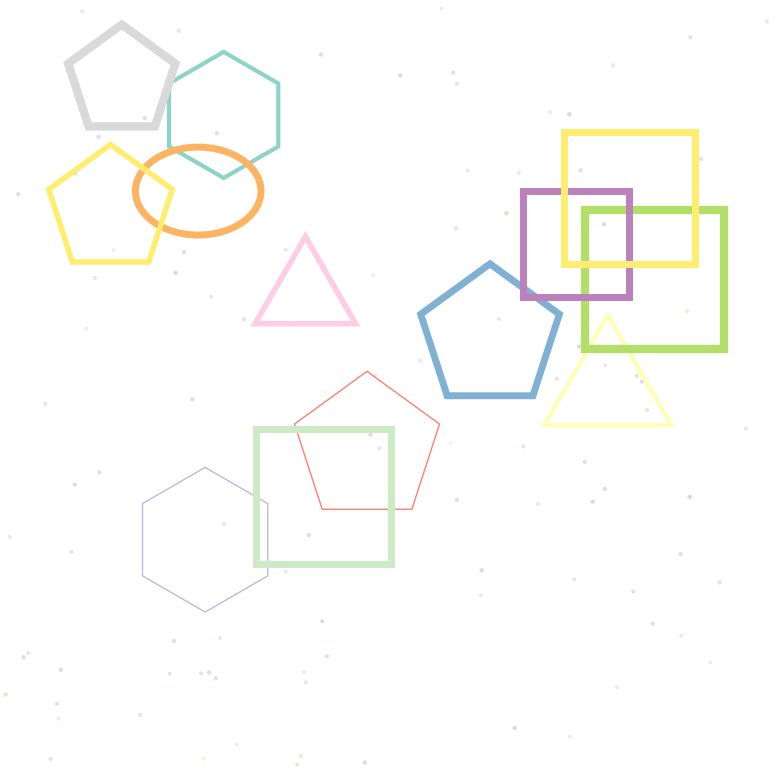[{"shape": "hexagon", "thickness": 1.5, "radius": 0.41, "center": [0.29, 0.851]}, {"shape": "triangle", "thickness": 1.5, "radius": 0.48, "center": [0.789, 0.495]}, {"shape": "hexagon", "thickness": 0.5, "radius": 0.47, "center": [0.266, 0.299]}, {"shape": "pentagon", "thickness": 0.5, "radius": 0.5, "center": [0.477, 0.419]}, {"shape": "pentagon", "thickness": 2.5, "radius": 0.47, "center": [0.636, 0.563]}, {"shape": "oval", "thickness": 2.5, "radius": 0.41, "center": [0.257, 0.752]}, {"shape": "square", "thickness": 3, "radius": 0.45, "center": [0.85, 0.637]}, {"shape": "triangle", "thickness": 2, "radius": 0.38, "center": [0.397, 0.617]}, {"shape": "pentagon", "thickness": 3, "radius": 0.37, "center": [0.158, 0.895]}, {"shape": "square", "thickness": 2.5, "radius": 0.35, "center": [0.748, 0.683]}, {"shape": "square", "thickness": 2.5, "radius": 0.44, "center": [0.42, 0.356]}, {"shape": "square", "thickness": 2.5, "radius": 0.43, "center": [0.817, 0.743]}, {"shape": "pentagon", "thickness": 2, "radius": 0.42, "center": [0.144, 0.728]}]